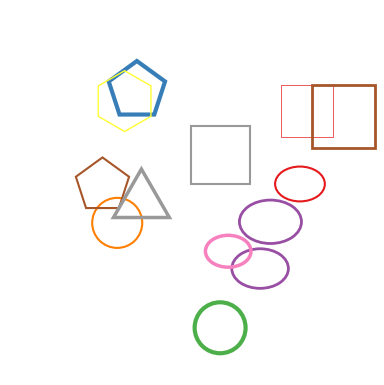[{"shape": "square", "thickness": 0.5, "radius": 0.34, "center": [0.797, 0.711]}, {"shape": "oval", "thickness": 1.5, "radius": 0.32, "center": [0.779, 0.522]}, {"shape": "pentagon", "thickness": 3, "radius": 0.38, "center": [0.356, 0.765]}, {"shape": "circle", "thickness": 3, "radius": 0.33, "center": [0.572, 0.149]}, {"shape": "oval", "thickness": 2, "radius": 0.4, "center": [0.702, 0.424]}, {"shape": "oval", "thickness": 2, "radius": 0.37, "center": [0.676, 0.302]}, {"shape": "circle", "thickness": 1.5, "radius": 0.32, "center": [0.304, 0.421]}, {"shape": "hexagon", "thickness": 1, "radius": 0.39, "center": [0.324, 0.737]}, {"shape": "pentagon", "thickness": 1.5, "radius": 0.36, "center": [0.266, 0.518]}, {"shape": "square", "thickness": 2, "radius": 0.41, "center": [0.892, 0.698]}, {"shape": "oval", "thickness": 2.5, "radius": 0.3, "center": [0.593, 0.347]}, {"shape": "square", "thickness": 1.5, "radius": 0.38, "center": [0.573, 0.598]}, {"shape": "triangle", "thickness": 2.5, "radius": 0.42, "center": [0.367, 0.477]}]